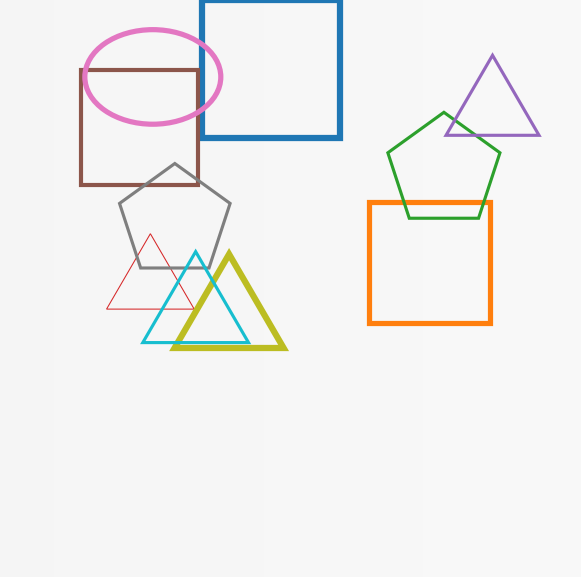[{"shape": "square", "thickness": 3, "radius": 0.6, "center": [0.466, 0.88]}, {"shape": "square", "thickness": 2.5, "radius": 0.52, "center": [0.74, 0.545]}, {"shape": "pentagon", "thickness": 1.5, "radius": 0.51, "center": [0.764, 0.703]}, {"shape": "triangle", "thickness": 0.5, "radius": 0.44, "center": [0.259, 0.507]}, {"shape": "triangle", "thickness": 1.5, "radius": 0.46, "center": [0.847, 0.811]}, {"shape": "square", "thickness": 2, "radius": 0.5, "center": [0.24, 0.778]}, {"shape": "oval", "thickness": 2.5, "radius": 0.58, "center": [0.263, 0.866]}, {"shape": "pentagon", "thickness": 1.5, "radius": 0.5, "center": [0.301, 0.616]}, {"shape": "triangle", "thickness": 3, "radius": 0.54, "center": [0.394, 0.451]}, {"shape": "triangle", "thickness": 1.5, "radius": 0.52, "center": [0.337, 0.458]}]